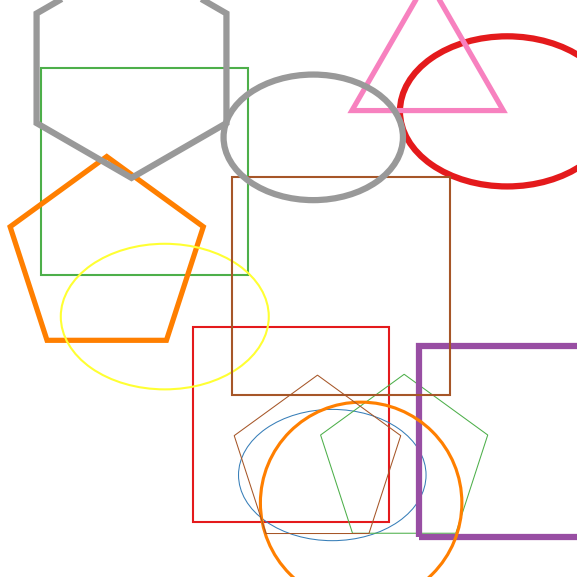[{"shape": "oval", "thickness": 3, "radius": 0.93, "center": [0.878, 0.806]}, {"shape": "square", "thickness": 1, "radius": 0.85, "center": [0.504, 0.264]}, {"shape": "oval", "thickness": 0.5, "radius": 0.81, "center": [0.575, 0.177]}, {"shape": "pentagon", "thickness": 0.5, "radius": 0.76, "center": [0.7, 0.199]}, {"shape": "square", "thickness": 1, "radius": 0.9, "center": [0.25, 0.702]}, {"shape": "square", "thickness": 3, "radius": 0.83, "center": [0.89, 0.235]}, {"shape": "circle", "thickness": 1.5, "radius": 0.87, "center": [0.625, 0.128]}, {"shape": "pentagon", "thickness": 2.5, "radius": 0.88, "center": [0.185, 0.552]}, {"shape": "oval", "thickness": 1, "radius": 0.9, "center": [0.285, 0.451]}, {"shape": "pentagon", "thickness": 0.5, "radius": 0.76, "center": [0.55, 0.198]}, {"shape": "square", "thickness": 1, "radius": 0.94, "center": [0.591, 0.504]}, {"shape": "triangle", "thickness": 2.5, "radius": 0.76, "center": [0.74, 0.883]}, {"shape": "hexagon", "thickness": 3, "radius": 0.95, "center": [0.228, 0.881]}, {"shape": "oval", "thickness": 3, "radius": 0.78, "center": [0.542, 0.761]}]